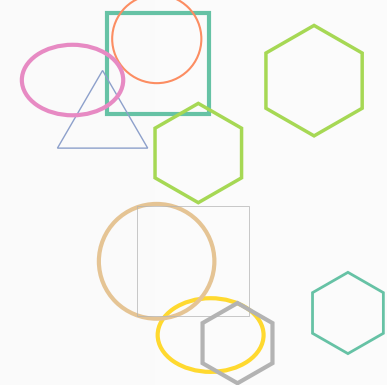[{"shape": "hexagon", "thickness": 2, "radius": 0.53, "center": [0.898, 0.187]}, {"shape": "square", "thickness": 3, "radius": 0.66, "center": [0.407, 0.835]}, {"shape": "circle", "thickness": 1.5, "radius": 0.58, "center": [0.405, 0.899]}, {"shape": "triangle", "thickness": 1, "radius": 0.67, "center": [0.265, 0.682]}, {"shape": "oval", "thickness": 3, "radius": 0.65, "center": [0.187, 0.792]}, {"shape": "hexagon", "thickness": 2.5, "radius": 0.72, "center": [0.81, 0.791]}, {"shape": "hexagon", "thickness": 2.5, "radius": 0.64, "center": [0.512, 0.603]}, {"shape": "oval", "thickness": 3, "radius": 0.68, "center": [0.544, 0.13]}, {"shape": "circle", "thickness": 3, "radius": 0.75, "center": [0.404, 0.321]}, {"shape": "hexagon", "thickness": 3, "radius": 0.52, "center": [0.613, 0.109]}, {"shape": "square", "thickness": 0.5, "radius": 0.72, "center": [0.498, 0.321]}]